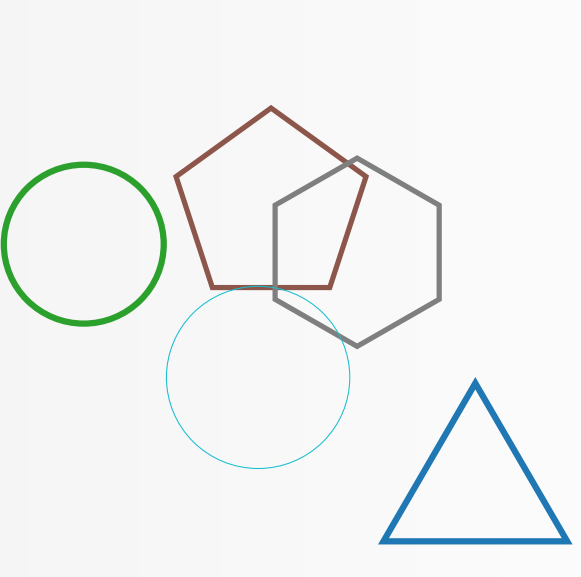[{"shape": "triangle", "thickness": 3, "radius": 0.91, "center": [0.818, 0.153]}, {"shape": "circle", "thickness": 3, "radius": 0.69, "center": [0.144, 0.576]}, {"shape": "pentagon", "thickness": 2.5, "radius": 0.86, "center": [0.466, 0.64]}, {"shape": "hexagon", "thickness": 2.5, "radius": 0.81, "center": [0.614, 0.562]}, {"shape": "circle", "thickness": 0.5, "radius": 0.79, "center": [0.444, 0.346]}]